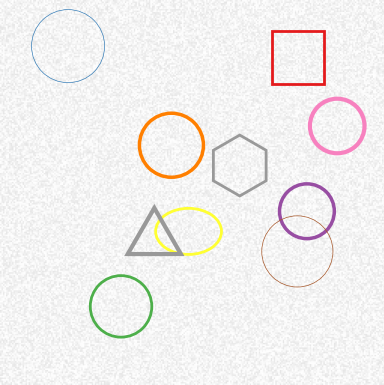[{"shape": "square", "thickness": 2, "radius": 0.34, "center": [0.774, 0.851]}, {"shape": "circle", "thickness": 0.5, "radius": 0.47, "center": [0.177, 0.88]}, {"shape": "circle", "thickness": 2, "radius": 0.4, "center": [0.314, 0.204]}, {"shape": "circle", "thickness": 2.5, "radius": 0.36, "center": [0.797, 0.451]}, {"shape": "circle", "thickness": 2.5, "radius": 0.42, "center": [0.445, 0.623]}, {"shape": "oval", "thickness": 2, "radius": 0.43, "center": [0.49, 0.399]}, {"shape": "circle", "thickness": 0.5, "radius": 0.46, "center": [0.772, 0.347]}, {"shape": "circle", "thickness": 3, "radius": 0.35, "center": [0.876, 0.673]}, {"shape": "hexagon", "thickness": 2, "radius": 0.4, "center": [0.623, 0.57]}, {"shape": "triangle", "thickness": 3, "radius": 0.4, "center": [0.401, 0.38]}]